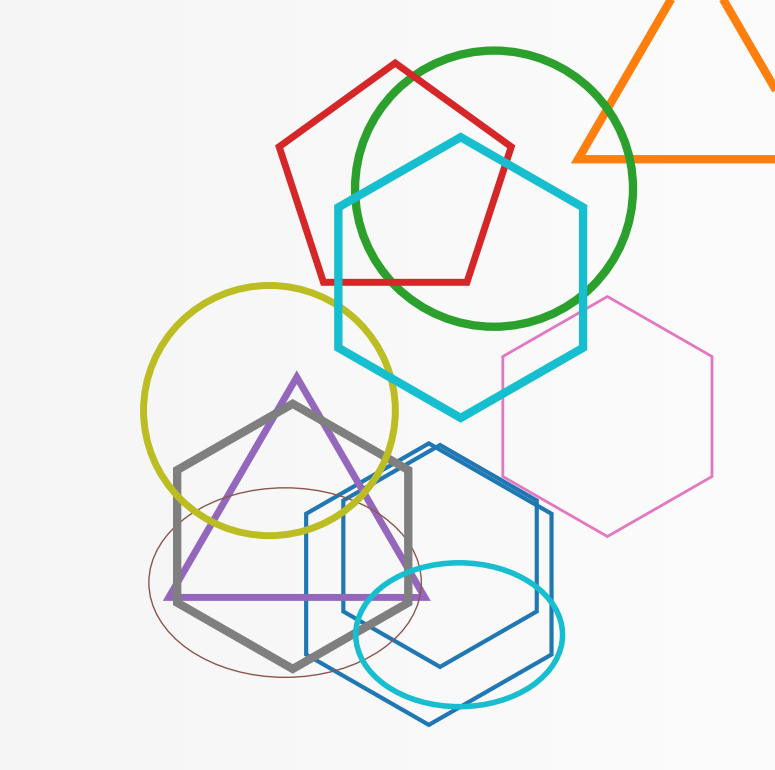[{"shape": "hexagon", "thickness": 1.5, "radius": 0.72, "center": [0.568, 0.278]}, {"shape": "hexagon", "thickness": 1.5, "radius": 0.91, "center": [0.553, 0.241]}, {"shape": "triangle", "thickness": 3, "radius": 0.89, "center": [0.899, 0.882]}, {"shape": "circle", "thickness": 3, "radius": 0.9, "center": [0.637, 0.755]}, {"shape": "pentagon", "thickness": 2.5, "radius": 0.79, "center": [0.51, 0.761]}, {"shape": "triangle", "thickness": 2.5, "radius": 0.95, "center": [0.383, 0.319]}, {"shape": "oval", "thickness": 0.5, "radius": 0.88, "center": [0.368, 0.243]}, {"shape": "hexagon", "thickness": 1, "radius": 0.78, "center": [0.784, 0.459]}, {"shape": "hexagon", "thickness": 3, "radius": 0.86, "center": [0.378, 0.303]}, {"shape": "circle", "thickness": 2.5, "radius": 0.81, "center": [0.348, 0.467]}, {"shape": "oval", "thickness": 2, "radius": 0.67, "center": [0.592, 0.176]}, {"shape": "hexagon", "thickness": 3, "radius": 0.91, "center": [0.594, 0.64]}]